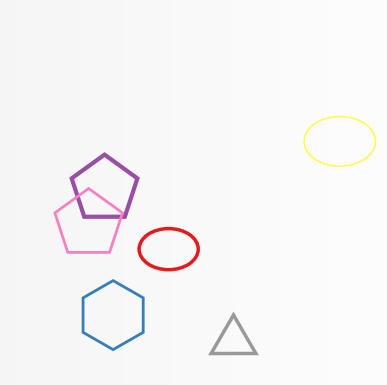[{"shape": "oval", "thickness": 2.5, "radius": 0.38, "center": [0.435, 0.353]}, {"shape": "hexagon", "thickness": 2, "radius": 0.45, "center": [0.292, 0.182]}, {"shape": "pentagon", "thickness": 3, "radius": 0.45, "center": [0.27, 0.509]}, {"shape": "oval", "thickness": 1, "radius": 0.46, "center": [0.877, 0.633]}, {"shape": "pentagon", "thickness": 2, "radius": 0.46, "center": [0.229, 0.419]}, {"shape": "triangle", "thickness": 2.5, "radius": 0.33, "center": [0.603, 0.115]}]